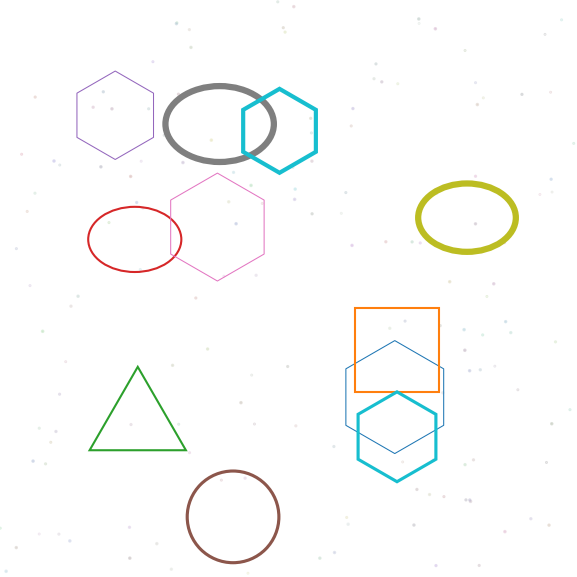[{"shape": "hexagon", "thickness": 0.5, "radius": 0.49, "center": [0.684, 0.312]}, {"shape": "square", "thickness": 1, "radius": 0.36, "center": [0.687, 0.393]}, {"shape": "triangle", "thickness": 1, "radius": 0.48, "center": [0.239, 0.268]}, {"shape": "oval", "thickness": 1, "radius": 0.4, "center": [0.233, 0.585]}, {"shape": "hexagon", "thickness": 0.5, "radius": 0.38, "center": [0.2, 0.8]}, {"shape": "circle", "thickness": 1.5, "radius": 0.4, "center": [0.404, 0.104]}, {"shape": "hexagon", "thickness": 0.5, "radius": 0.47, "center": [0.376, 0.606]}, {"shape": "oval", "thickness": 3, "radius": 0.47, "center": [0.38, 0.784]}, {"shape": "oval", "thickness": 3, "radius": 0.42, "center": [0.809, 0.622]}, {"shape": "hexagon", "thickness": 1.5, "radius": 0.39, "center": [0.687, 0.243]}, {"shape": "hexagon", "thickness": 2, "radius": 0.36, "center": [0.484, 0.773]}]